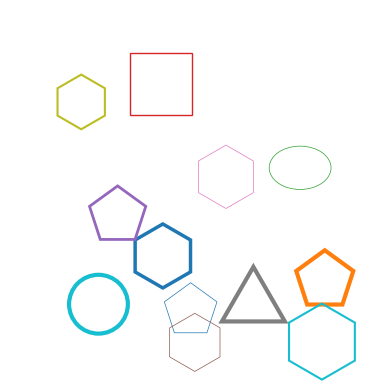[{"shape": "hexagon", "thickness": 2.5, "radius": 0.42, "center": [0.423, 0.335]}, {"shape": "pentagon", "thickness": 0.5, "radius": 0.36, "center": [0.495, 0.194]}, {"shape": "pentagon", "thickness": 3, "radius": 0.39, "center": [0.844, 0.272]}, {"shape": "oval", "thickness": 0.5, "radius": 0.4, "center": [0.78, 0.564]}, {"shape": "square", "thickness": 1, "radius": 0.4, "center": [0.419, 0.782]}, {"shape": "pentagon", "thickness": 2, "radius": 0.38, "center": [0.306, 0.44]}, {"shape": "hexagon", "thickness": 0.5, "radius": 0.38, "center": [0.506, 0.111]}, {"shape": "hexagon", "thickness": 0.5, "radius": 0.41, "center": [0.587, 0.541]}, {"shape": "triangle", "thickness": 3, "radius": 0.47, "center": [0.658, 0.212]}, {"shape": "hexagon", "thickness": 1.5, "radius": 0.35, "center": [0.211, 0.735]}, {"shape": "hexagon", "thickness": 1.5, "radius": 0.49, "center": [0.836, 0.113]}, {"shape": "circle", "thickness": 3, "radius": 0.38, "center": [0.256, 0.21]}]